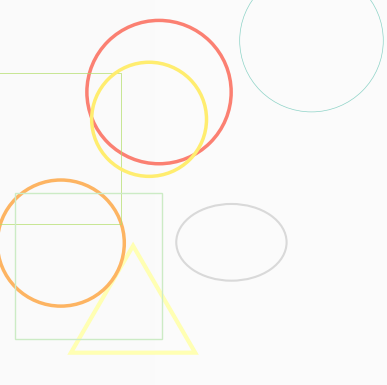[{"shape": "circle", "thickness": 0.5, "radius": 0.93, "center": [0.804, 0.895]}, {"shape": "triangle", "thickness": 3, "radius": 0.93, "center": [0.343, 0.177]}, {"shape": "circle", "thickness": 2.5, "radius": 0.93, "center": [0.41, 0.761]}, {"shape": "circle", "thickness": 2.5, "radius": 0.82, "center": [0.157, 0.369]}, {"shape": "square", "thickness": 0.5, "radius": 0.98, "center": [0.115, 0.614]}, {"shape": "oval", "thickness": 1.5, "radius": 0.71, "center": [0.597, 0.371]}, {"shape": "square", "thickness": 1, "radius": 0.95, "center": [0.229, 0.309]}, {"shape": "circle", "thickness": 2.5, "radius": 0.74, "center": [0.385, 0.69]}]